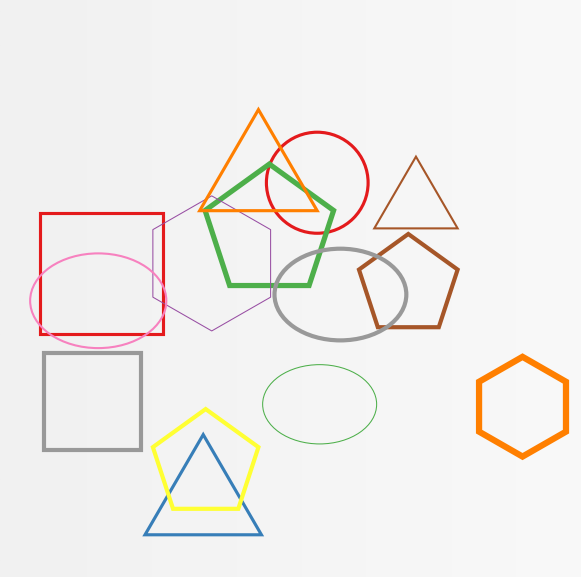[{"shape": "circle", "thickness": 1.5, "radius": 0.44, "center": [0.546, 0.683]}, {"shape": "square", "thickness": 1.5, "radius": 0.53, "center": [0.175, 0.526]}, {"shape": "triangle", "thickness": 1.5, "radius": 0.58, "center": [0.35, 0.131]}, {"shape": "oval", "thickness": 0.5, "radius": 0.49, "center": [0.55, 0.299]}, {"shape": "pentagon", "thickness": 2.5, "radius": 0.58, "center": [0.463, 0.599]}, {"shape": "hexagon", "thickness": 0.5, "radius": 0.58, "center": [0.364, 0.543]}, {"shape": "hexagon", "thickness": 3, "radius": 0.43, "center": [0.899, 0.295]}, {"shape": "triangle", "thickness": 1.5, "radius": 0.58, "center": [0.445, 0.693]}, {"shape": "pentagon", "thickness": 2, "radius": 0.48, "center": [0.354, 0.195]}, {"shape": "pentagon", "thickness": 2, "radius": 0.45, "center": [0.702, 0.505]}, {"shape": "triangle", "thickness": 1, "radius": 0.41, "center": [0.716, 0.645]}, {"shape": "oval", "thickness": 1, "radius": 0.59, "center": [0.169, 0.478]}, {"shape": "oval", "thickness": 2, "radius": 0.57, "center": [0.586, 0.489]}, {"shape": "square", "thickness": 2, "radius": 0.42, "center": [0.16, 0.304]}]